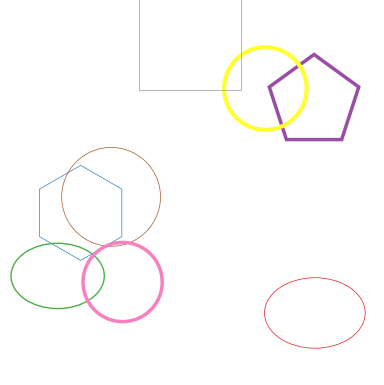[{"shape": "oval", "thickness": 0.5, "radius": 0.65, "center": [0.818, 0.187]}, {"shape": "hexagon", "thickness": 0.5, "radius": 0.62, "center": [0.21, 0.447]}, {"shape": "oval", "thickness": 1, "radius": 0.61, "center": [0.15, 0.283]}, {"shape": "pentagon", "thickness": 2.5, "radius": 0.61, "center": [0.816, 0.736]}, {"shape": "circle", "thickness": 3, "radius": 0.54, "center": [0.689, 0.77]}, {"shape": "circle", "thickness": 0.5, "radius": 0.64, "center": [0.289, 0.489]}, {"shape": "circle", "thickness": 2.5, "radius": 0.51, "center": [0.318, 0.267]}, {"shape": "square", "thickness": 0.5, "radius": 0.66, "center": [0.493, 0.899]}]